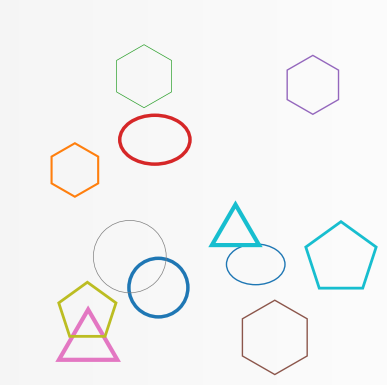[{"shape": "circle", "thickness": 2.5, "radius": 0.38, "center": [0.409, 0.253]}, {"shape": "oval", "thickness": 1, "radius": 0.38, "center": [0.66, 0.313]}, {"shape": "hexagon", "thickness": 1.5, "radius": 0.35, "center": [0.193, 0.558]}, {"shape": "hexagon", "thickness": 0.5, "radius": 0.41, "center": [0.372, 0.802]}, {"shape": "oval", "thickness": 2.5, "radius": 0.45, "center": [0.4, 0.637]}, {"shape": "hexagon", "thickness": 1, "radius": 0.38, "center": [0.807, 0.78]}, {"shape": "hexagon", "thickness": 1, "radius": 0.48, "center": [0.709, 0.124]}, {"shape": "triangle", "thickness": 3, "radius": 0.44, "center": [0.227, 0.109]}, {"shape": "circle", "thickness": 0.5, "radius": 0.47, "center": [0.335, 0.333]}, {"shape": "pentagon", "thickness": 2, "radius": 0.39, "center": [0.225, 0.189]}, {"shape": "triangle", "thickness": 3, "radius": 0.35, "center": [0.608, 0.399]}, {"shape": "pentagon", "thickness": 2, "radius": 0.48, "center": [0.88, 0.329]}]